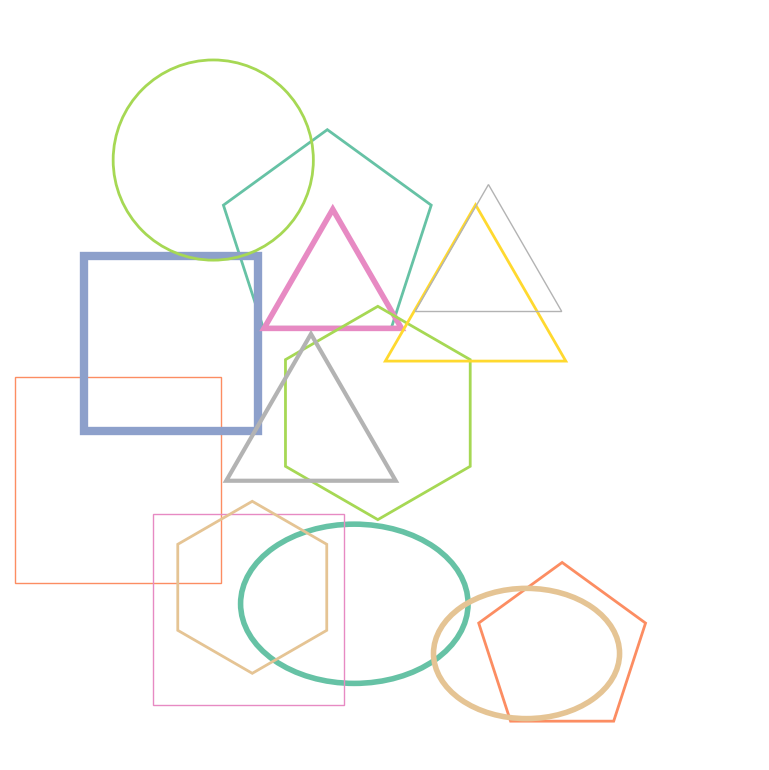[{"shape": "oval", "thickness": 2, "radius": 0.74, "center": [0.46, 0.216]}, {"shape": "pentagon", "thickness": 1, "radius": 0.71, "center": [0.425, 0.69]}, {"shape": "square", "thickness": 0.5, "radius": 0.67, "center": [0.154, 0.376]}, {"shape": "pentagon", "thickness": 1, "radius": 0.57, "center": [0.73, 0.156]}, {"shape": "square", "thickness": 3, "radius": 0.57, "center": [0.222, 0.554]}, {"shape": "square", "thickness": 0.5, "radius": 0.62, "center": [0.322, 0.209]}, {"shape": "triangle", "thickness": 2, "radius": 0.52, "center": [0.432, 0.625]}, {"shape": "circle", "thickness": 1, "radius": 0.65, "center": [0.277, 0.792]}, {"shape": "hexagon", "thickness": 1, "radius": 0.69, "center": [0.491, 0.464]}, {"shape": "triangle", "thickness": 1, "radius": 0.68, "center": [0.618, 0.599]}, {"shape": "oval", "thickness": 2, "radius": 0.6, "center": [0.684, 0.151]}, {"shape": "hexagon", "thickness": 1, "radius": 0.56, "center": [0.328, 0.237]}, {"shape": "triangle", "thickness": 0.5, "radius": 0.55, "center": [0.634, 0.65]}, {"shape": "triangle", "thickness": 1.5, "radius": 0.64, "center": [0.404, 0.439]}]